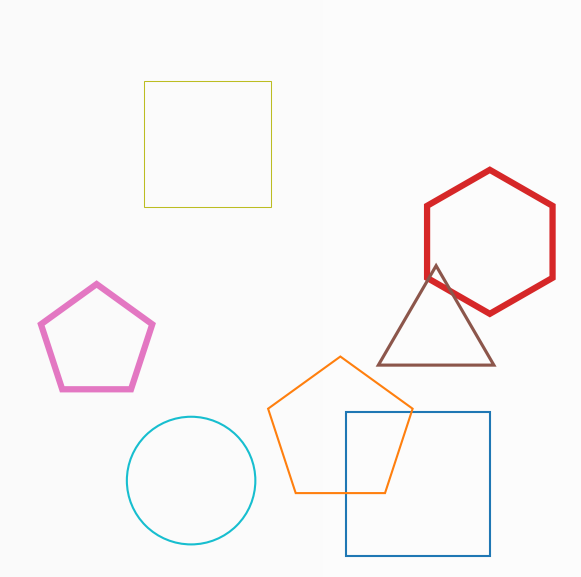[{"shape": "square", "thickness": 1, "radius": 0.62, "center": [0.719, 0.161]}, {"shape": "pentagon", "thickness": 1, "radius": 0.65, "center": [0.586, 0.251]}, {"shape": "hexagon", "thickness": 3, "radius": 0.62, "center": [0.843, 0.58]}, {"shape": "triangle", "thickness": 1.5, "radius": 0.57, "center": [0.75, 0.424]}, {"shape": "pentagon", "thickness": 3, "radius": 0.5, "center": [0.166, 0.407]}, {"shape": "square", "thickness": 0.5, "radius": 0.54, "center": [0.357, 0.75]}, {"shape": "circle", "thickness": 1, "radius": 0.55, "center": [0.329, 0.167]}]